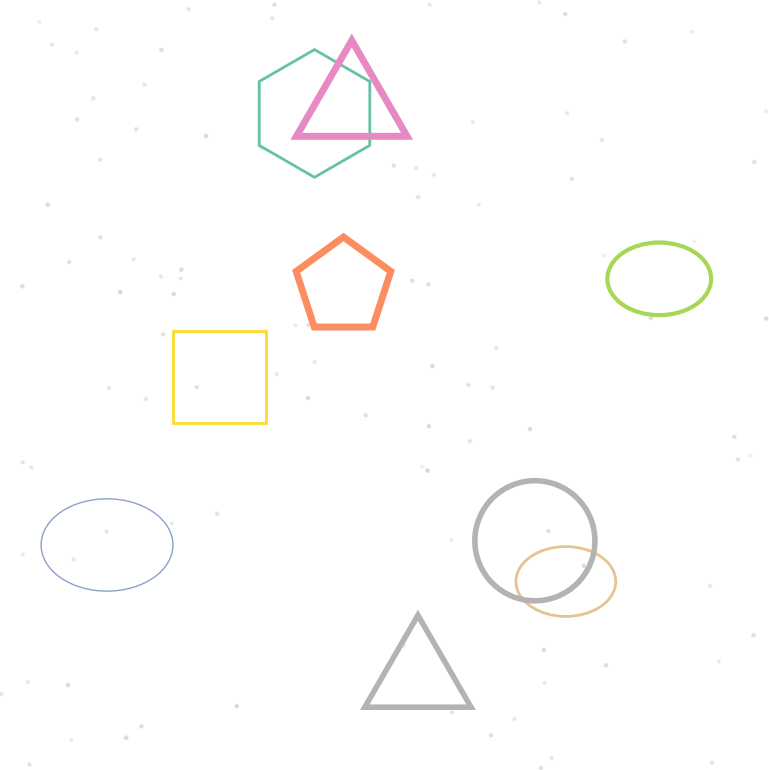[{"shape": "hexagon", "thickness": 1, "radius": 0.41, "center": [0.408, 0.853]}, {"shape": "pentagon", "thickness": 2.5, "radius": 0.32, "center": [0.446, 0.628]}, {"shape": "oval", "thickness": 0.5, "radius": 0.43, "center": [0.139, 0.292]}, {"shape": "triangle", "thickness": 2.5, "radius": 0.41, "center": [0.457, 0.864]}, {"shape": "oval", "thickness": 1.5, "radius": 0.34, "center": [0.856, 0.638]}, {"shape": "square", "thickness": 1, "radius": 0.3, "center": [0.286, 0.51]}, {"shape": "oval", "thickness": 1, "radius": 0.32, "center": [0.735, 0.245]}, {"shape": "triangle", "thickness": 2, "radius": 0.4, "center": [0.543, 0.121]}, {"shape": "circle", "thickness": 2, "radius": 0.39, "center": [0.695, 0.298]}]